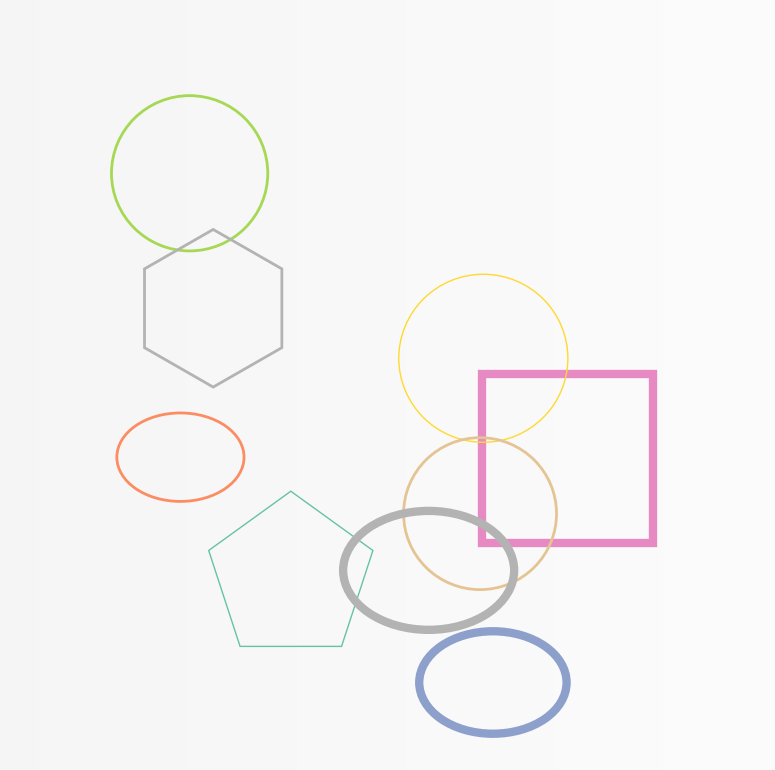[{"shape": "pentagon", "thickness": 0.5, "radius": 0.56, "center": [0.375, 0.251]}, {"shape": "oval", "thickness": 1, "radius": 0.41, "center": [0.233, 0.406]}, {"shape": "oval", "thickness": 3, "radius": 0.48, "center": [0.636, 0.114]}, {"shape": "square", "thickness": 3, "radius": 0.55, "center": [0.733, 0.404]}, {"shape": "circle", "thickness": 1, "radius": 0.5, "center": [0.245, 0.775]}, {"shape": "circle", "thickness": 0.5, "radius": 0.55, "center": [0.624, 0.535]}, {"shape": "circle", "thickness": 1, "radius": 0.49, "center": [0.619, 0.333]}, {"shape": "hexagon", "thickness": 1, "radius": 0.51, "center": [0.275, 0.6]}, {"shape": "oval", "thickness": 3, "radius": 0.55, "center": [0.553, 0.259]}]